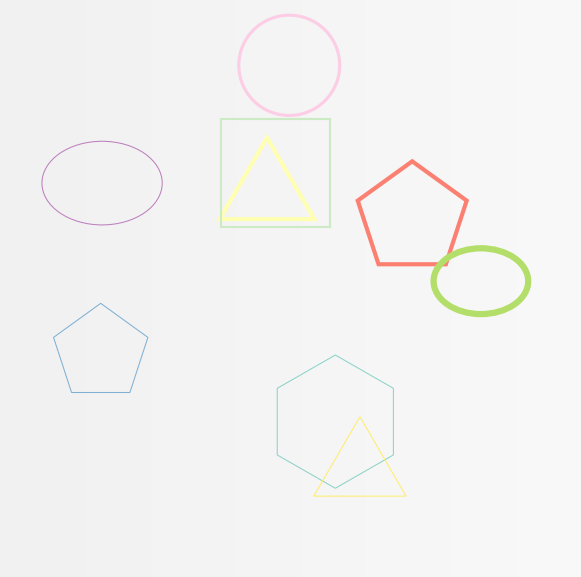[{"shape": "hexagon", "thickness": 0.5, "radius": 0.58, "center": [0.577, 0.269]}, {"shape": "triangle", "thickness": 2, "radius": 0.47, "center": [0.459, 0.667]}, {"shape": "pentagon", "thickness": 2, "radius": 0.49, "center": [0.709, 0.621]}, {"shape": "pentagon", "thickness": 0.5, "radius": 0.43, "center": [0.173, 0.389]}, {"shape": "oval", "thickness": 3, "radius": 0.41, "center": [0.827, 0.512]}, {"shape": "circle", "thickness": 1.5, "radius": 0.43, "center": [0.498, 0.886]}, {"shape": "oval", "thickness": 0.5, "radius": 0.52, "center": [0.176, 0.682]}, {"shape": "square", "thickness": 1, "radius": 0.47, "center": [0.474, 0.7]}, {"shape": "triangle", "thickness": 0.5, "radius": 0.46, "center": [0.619, 0.186]}]